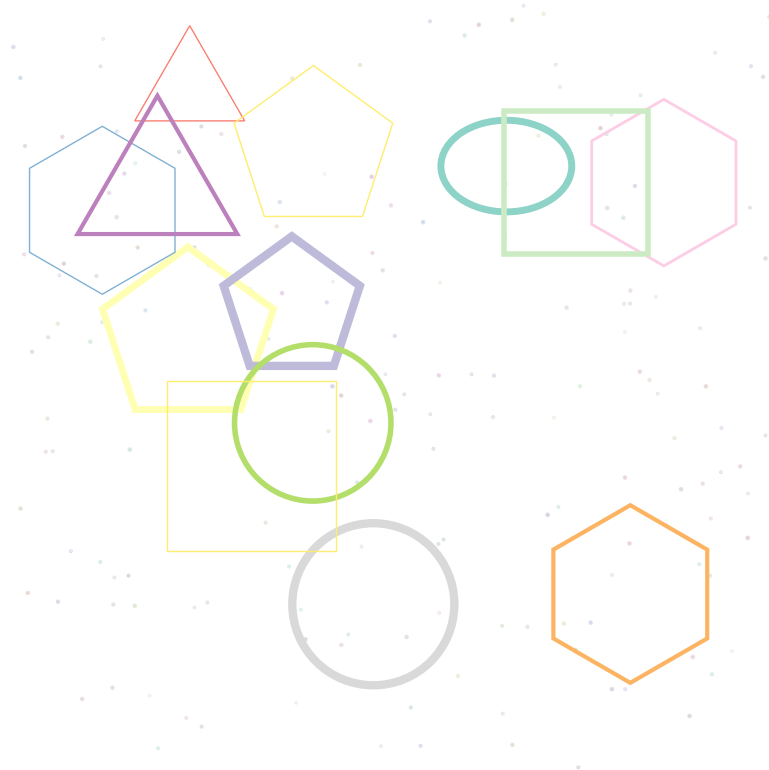[{"shape": "oval", "thickness": 2.5, "radius": 0.42, "center": [0.658, 0.784]}, {"shape": "pentagon", "thickness": 2.5, "radius": 0.58, "center": [0.244, 0.563]}, {"shape": "pentagon", "thickness": 3, "radius": 0.46, "center": [0.379, 0.6]}, {"shape": "triangle", "thickness": 0.5, "radius": 0.41, "center": [0.246, 0.884]}, {"shape": "hexagon", "thickness": 0.5, "radius": 0.55, "center": [0.133, 0.727]}, {"shape": "hexagon", "thickness": 1.5, "radius": 0.58, "center": [0.819, 0.229]}, {"shape": "circle", "thickness": 2, "radius": 0.51, "center": [0.406, 0.451]}, {"shape": "hexagon", "thickness": 1, "radius": 0.54, "center": [0.862, 0.763]}, {"shape": "circle", "thickness": 3, "radius": 0.53, "center": [0.485, 0.215]}, {"shape": "triangle", "thickness": 1.5, "radius": 0.6, "center": [0.204, 0.756]}, {"shape": "square", "thickness": 2, "radius": 0.47, "center": [0.748, 0.763]}, {"shape": "square", "thickness": 0.5, "radius": 0.55, "center": [0.327, 0.395]}, {"shape": "pentagon", "thickness": 0.5, "radius": 0.54, "center": [0.407, 0.807]}]